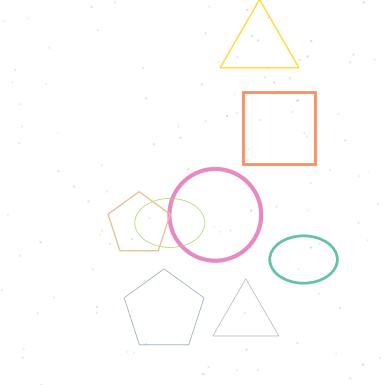[{"shape": "oval", "thickness": 2, "radius": 0.44, "center": [0.788, 0.326]}, {"shape": "square", "thickness": 2, "radius": 0.47, "center": [0.724, 0.668]}, {"shape": "pentagon", "thickness": 0.5, "radius": 0.55, "center": [0.426, 0.193]}, {"shape": "circle", "thickness": 3, "radius": 0.6, "center": [0.559, 0.442]}, {"shape": "oval", "thickness": 0.5, "radius": 0.45, "center": [0.441, 0.421]}, {"shape": "triangle", "thickness": 1, "radius": 0.59, "center": [0.674, 0.883]}, {"shape": "pentagon", "thickness": 1, "radius": 0.42, "center": [0.361, 0.417]}, {"shape": "triangle", "thickness": 0.5, "radius": 0.5, "center": [0.639, 0.177]}]